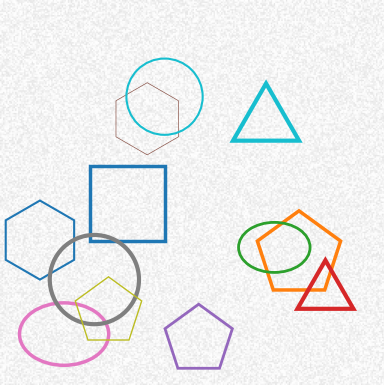[{"shape": "hexagon", "thickness": 1.5, "radius": 0.51, "center": [0.104, 0.376]}, {"shape": "square", "thickness": 2.5, "radius": 0.49, "center": [0.33, 0.471]}, {"shape": "pentagon", "thickness": 2.5, "radius": 0.57, "center": [0.777, 0.339]}, {"shape": "oval", "thickness": 2, "radius": 0.46, "center": [0.712, 0.357]}, {"shape": "triangle", "thickness": 3, "radius": 0.42, "center": [0.845, 0.24]}, {"shape": "pentagon", "thickness": 2, "radius": 0.46, "center": [0.516, 0.118]}, {"shape": "hexagon", "thickness": 0.5, "radius": 0.47, "center": [0.382, 0.692]}, {"shape": "oval", "thickness": 2.5, "radius": 0.58, "center": [0.166, 0.132]}, {"shape": "circle", "thickness": 3, "radius": 0.58, "center": [0.245, 0.274]}, {"shape": "pentagon", "thickness": 1, "radius": 0.45, "center": [0.282, 0.19]}, {"shape": "circle", "thickness": 1.5, "radius": 0.5, "center": [0.427, 0.749]}, {"shape": "triangle", "thickness": 3, "radius": 0.5, "center": [0.691, 0.684]}]